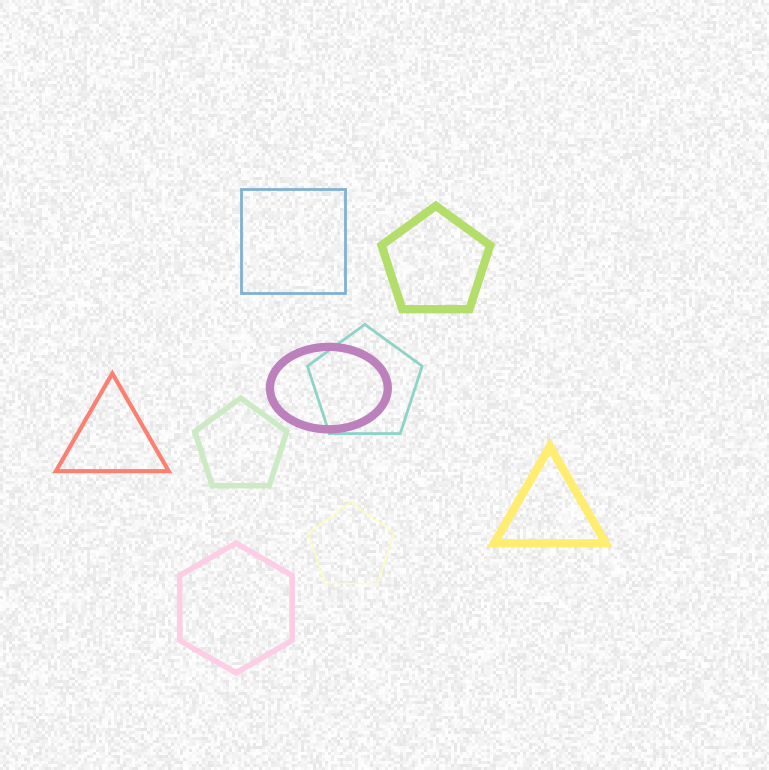[{"shape": "pentagon", "thickness": 1, "radius": 0.39, "center": [0.474, 0.5]}, {"shape": "pentagon", "thickness": 0.5, "radius": 0.29, "center": [0.456, 0.29]}, {"shape": "triangle", "thickness": 1.5, "radius": 0.42, "center": [0.146, 0.43]}, {"shape": "square", "thickness": 1, "radius": 0.34, "center": [0.38, 0.687]}, {"shape": "pentagon", "thickness": 3, "radius": 0.37, "center": [0.566, 0.658]}, {"shape": "hexagon", "thickness": 2, "radius": 0.42, "center": [0.306, 0.21]}, {"shape": "oval", "thickness": 3, "radius": 0.38, "center": [0.427, 0.496]}, {"shape": "pentagon", "thickness": 2, "radius": 0.31, "center": [0.313, 0.42]}, {"shape": "triangle", "thickness": 3, "radius": 0.42, "center": [0.714, 0.336]}]